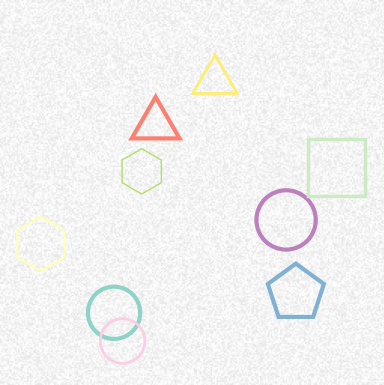[{"shape": "circle", "thickness": 3, "radius": 0.34, "center": [0.296, 0.188]}, {"shape": "hexagon", "thickness": 1.5, "radius": 0.35, "center": [0.106, 0.367]}, {"shape": "triangle", "thickness": 3, "radius": 0.36, "center": [0.404, 0.676]}, {"shape": "pentagon", "thickness": 3, "radius": 0.38, "center": [0.768, 0.239]}, {"shape": "hexagon", "thickness": 1, "radius": 0.29, "center": [0.368, 0.555]}, {"shape": "circle", "thickness": 2, "radius": 0.29, "center": [0.318, 0.114]}, {"shape": "circle", "thickness": 3, "radius": 0.39, "center": [0.743, 0.429]}, {"shape": "square", "thickness": 2.5, "radius": 0.37, "center": [0.874, 0.565]}, {"shape": "triangle", "thickness": 2, "radius": 0.33, "center": [0.559, 0.791]}]